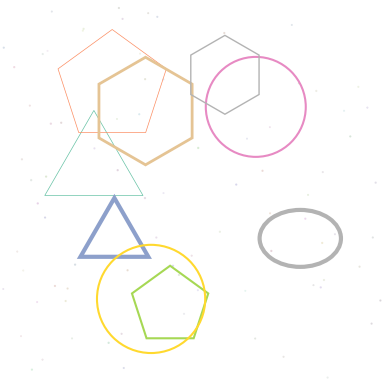[{"shape": "triangle", "thickness": 0.5, "radius": 0.74, "center": [0.244, 0.566]}, {"shape": "pentagon", "thickness": 0.5, "radius": 0.74, "center": [0.291, 0.775]}, {"shape": "triangle", "thickness": 3, "radius": 0.51, "center": [0.297, 0.384]}, {"shape": "circle", "thickness": 1.5, "radius": 0.65, "center": [0.664, 0.722]}, {"shape": "pentagon", "thickness": 1.5, "radius": 0.52, "center": [0.442, 0.206]}, {"shape": "circle", "thickness": 1.5, "radius": 0.7, "center": [0.392, 0.224]}, {"shape": "hexagon", "thickness": 2, "radius": 0.7, "center": [0.378, 0.712]}, {"shape": "oval", "thickness": 3, "radius": 0.53, "center": [0.78, 0.381]}, {"shape": "hexagon", "thickness": 1, "radius": 0.51, "center": [0.584, 0.806]}]